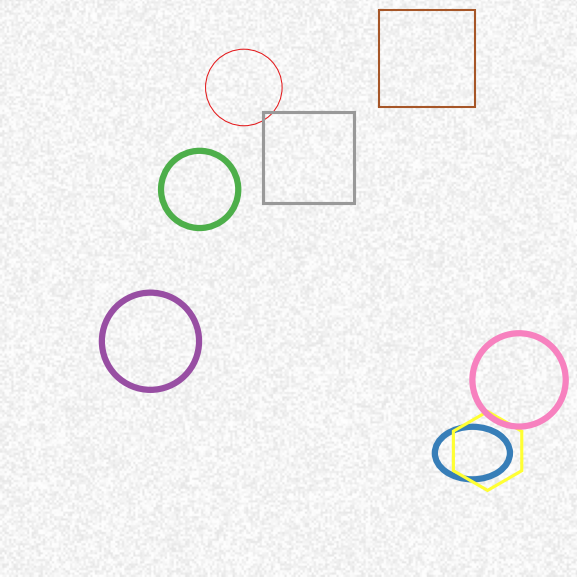[{"shape": "circle", "thickness": 0.5, "radius": 0.33, "center": [0.422, 0.848]}, {"shape": "oval", "thickness": 3, "radius": 0.33, "center": [0.818, 0.215]}, {"shape": "circle", "thickness": 3, "radius": 0.33, "center": [0.346, 0.671]}, {"shape": "circle", "thickness": 3, "radius": 0.42, "center": [0.261, 0.408]}, {"shape": "hexagon", "thickness": 1.5, "radius": 0.34, "center": [0.844, 0.218]}, {"shape": "square", "thickness": 1, "radius": 0.42, "center": [0.739, 0.898]}, {"shape": "circle", "thickness": 3, "radius": 0.4, "center": [0.899, 0.341]}, {"shape": "square", "thickness": 1.5, "radius": 0.39, "center": [0.534, 0.726]}]